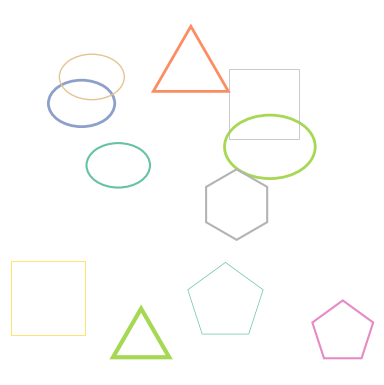[{"shape": "oval", "thickness": 1.5, "radius": 0.41, "center": [0.307, 0.571]}, {"shape": "pentagon", "thickness": 0.5, "radius": 0.51, "center": [0.586, 0.216]}, {"shape": "triangle", "thickness": 2, "radius": 0.56, "center": [0.496, 0.819]}, {"shape": "oval", "thickness": 2, "radius": 0.43, "center": [0.212, 0.731]}, {"shape": "pentagon", "thickness": 1.5, "radius": 0.42, "center": [0.89, 0.137]}, {"shape": "triangle", "thickness": 3, "radius": 0.42, "center": [0.366, 0.114]}, {"shape": "oval", "thickness": 2, "radius": 0.59, "center": [0.701, 0.619]}, {"shape": "square", "thickness": 0.5, "radius": 0.48, "center": [0.125, 0.225]}, {"shape": "oval", "thickness": 1, "radius": 0.42, "center": [0.239, 0.8]}, {"shape": "hexagon", "thickness": 1.5, "radius": 0.46, "center": [0.615, 0.469]}, {"shape": "square", "thickness": 0.5, "radius": 0.45, "center": [0.685, 0.73]}]